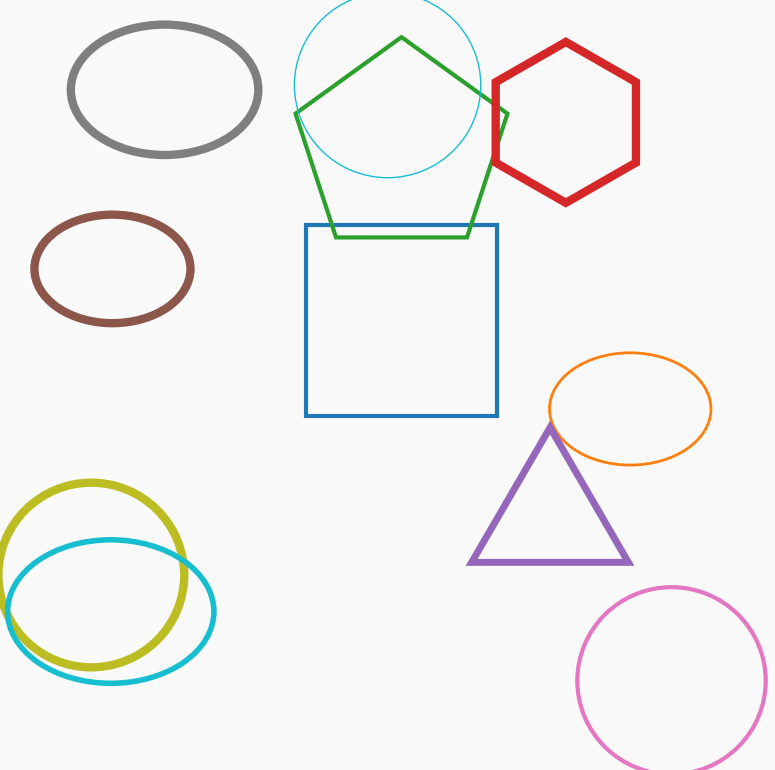[{"shape": "square", "thickness": 1.5, "radius": 0.62, "center": [0.518, 0.584]}, {"shape": "oval", "thickness": 1, "radius": 0.52, "center": [0.813, 0.469]}, {"shape": "pentagon", "thickness": 1.5, "radius": 0.72, "center": [0.518, 0.808]}, {"shape": "hexagon", "thickness": 3, "radius": 0.52, "center": [0.73, 0.841]}, {"shape": "triangle", "thickness": 2.5, "radius": 0.58, "center": [0.71, 0.328]}, {"shape": "oval", "thickness": 3, "radius": 0.5, "center": [0.145, 0.651]}, {"shape": "circle", "thickness": 1.5, "radius": 0.61, "center": [0.866, 0.116]}, {"shape": "oval", "thickness": 3, "radius": 0.6, "center": [0.212, 0.883]}, {"shape": "circle", "thickness": 3, "radius": 0.6, "center": [0.118, 0.253]}, {"shape": "circle", "thickness": 0.5, "radius": 0.6, "center": [0.5, 0.889]}, {"shape": "oval", "thickness": 2, "radius": 0.67, "center": [0.143, 0.206]}]